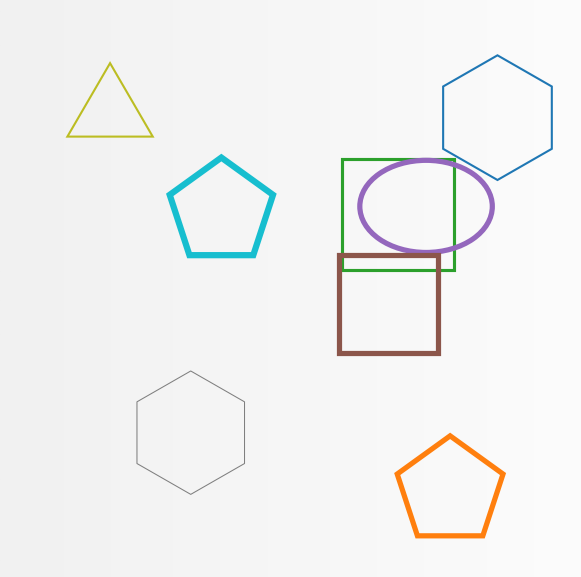[{"shape": "hexagon", "thickness": 1, "radius": 0.54, "center": [0.856, 0.795]}, {"shape": "pentagon", "thickness": 2.5, "radius": 0.48, "center": [0.774, 0.149]}, {"shape": "square", "thickness": 1.5, "radius": 0.48, "center": [0.684, 0.627]}, {"shape": "oval", "thickness": 2.5, "radius": 0.57, "center": [0.733, 0.642]}, {"shape": "square", "thickness": 2.5, "radius": 0.42, "center": [0.668, 0.472]}, {"shape": "hexagon", "thickness": 0.5, "radius": 0.53, "center": [0.328, 0.25]}, {"shape": "triangle", "thickness": 1, "radius": 0.42, "center": [0.189, 0.805]}, {"shape": "pentagon", "thickness": 3, "radius": 0.47, "center": [0.381, 0.633]}]